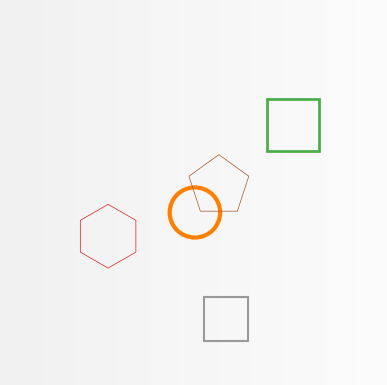[{"shape": "hexagon", "thickness": 0.5, "radius": 0.41, "center": [0.279, 0.386]}, {"shape": "square", "thickness": 2, "radius": 0.34, "center": [0.757, 0.676]}, {"shape": "circle", "thickness": 3, "radius": 0.33, "center": [0.503, 0.448]}, {"shape": "pentagon", "thickness": 0.5, "radius": 0.41, "center": [0.565, 0.517]}, {"shape": "square", "thickness": 1.5, "radius": 0.29, "center": [0.583, 0.172]}]